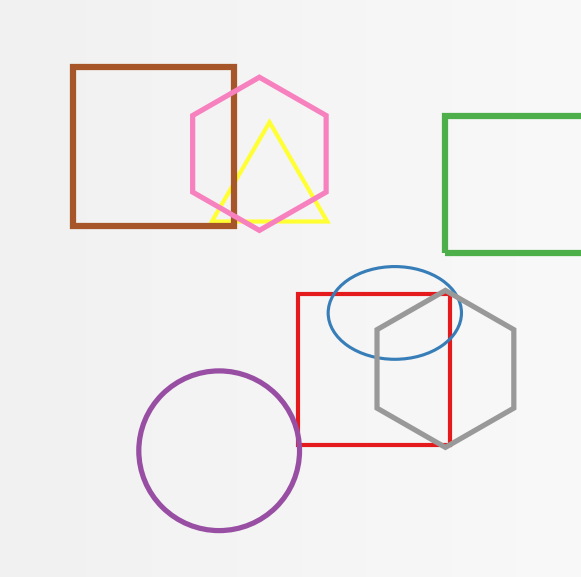[{"shape": "square", "thickness": 2, "radius": 0.65, "center": [0.643, 0.36]}, {"shape": "oval", "thickness": 1.5, "radius": 0.57, "center": [0.679, 0.457]}, {"shape": "square", "thickness": 3, "radius": 0.6, "center": [0.885, 0.68]}, {"shape": "circle", "thickness": 2.5, "radius": 0.69, "center": [0.377, 0.219]}, {"shape": "triangle", "thickness": 2, "radius": 0.57, "center": [0.464, 0.673]}, {"shape": "square", "thickness": 3, "radius": 0.69, "center": [0.264, 0.745]}, {"shape": "hexagon", "thickness": 2.5, "radius": 0.66, "center": [0.446, 0.733]}, {"shape": "hexagon", "thickness": 2.5, "radius": 0.68, "center": [0.766, 0.36]}]